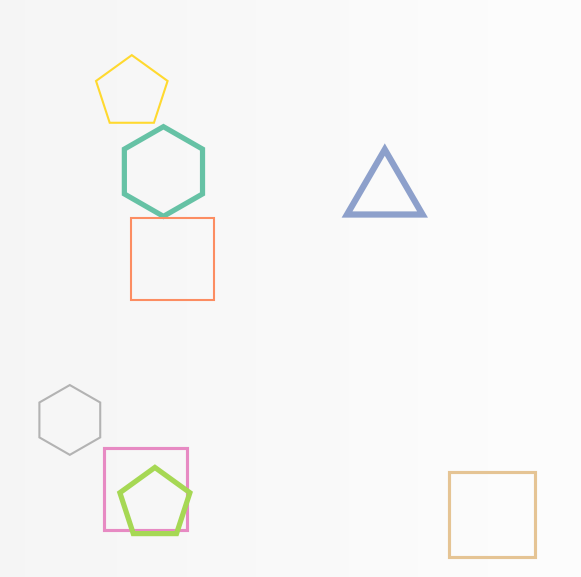[{"shape": "hexagon", "thickness": 2.5, "radius": 0.39, "center": [0.281, 0.702]}, {"shape": "square", "thickness": 1, "radius": 0.36, "center": [0.297, 0.55]}, {"shape": "triangle", "thickness": 3, "radius": 0.37, "center": [0.662, 0.665]}, {"shape": "square", "thickness": 1.5, "radius": 0.36, "center": [0.25, 0.152]}, {"shape": "pentagon", "thickness": 2.5, "radius": 0.32, "center": [0.266, 0.126]}, {"shape": "pentagon", "thickness": 1, "radius": 0.32, "center": [0.227, 0.839]}, {"shape": "square", "thickness": 1.5, "radius": 0.37, "center": [0.846, 0.108]}, {"shape": "hexagon", "thickness": 1, "radius": 0.3, "center": [0.12, 0.272]}]